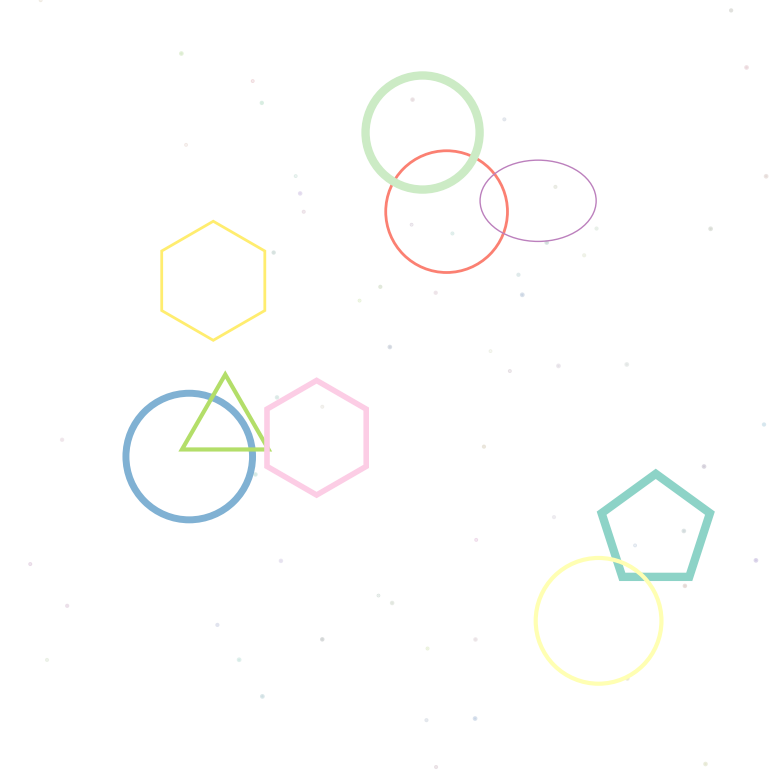[{"shape": "pentagon", "thickness": 3, "radius": 0.37, "center": [0.852, 0.311]}, {"shape": "circle", "thickness": 1.5, "radius": 0.41, "center": [0.777, 0.194]}, {"shape": "circle", "thickness": 1, "radius": 0.4, "center": [0.58, 0.725]}, {"shape": "circle", "thickness": 2.5, "radius": 0.41, "center": [0.246, 0.407]}, {"shape": "triangle", "thickness": 1.5, "radius": 0.32, "center": [0.293, 0.449]}, {"shape": "hexagon", "thickness": 2, "radius": 0.37, "center": [0.411, 0.431]}, {"shape": "oval", "thickness": 0.5, "radius": 0.38, "center": [0.699, 0.739]}, {"shape": "circle", "thickness": 3, "radius": 0.37, "center": [0.549, 0.828]}, {"shape": "hexagon", "thickness": 1, "radius": 0.39, "center": [0.277, 0.635]}]